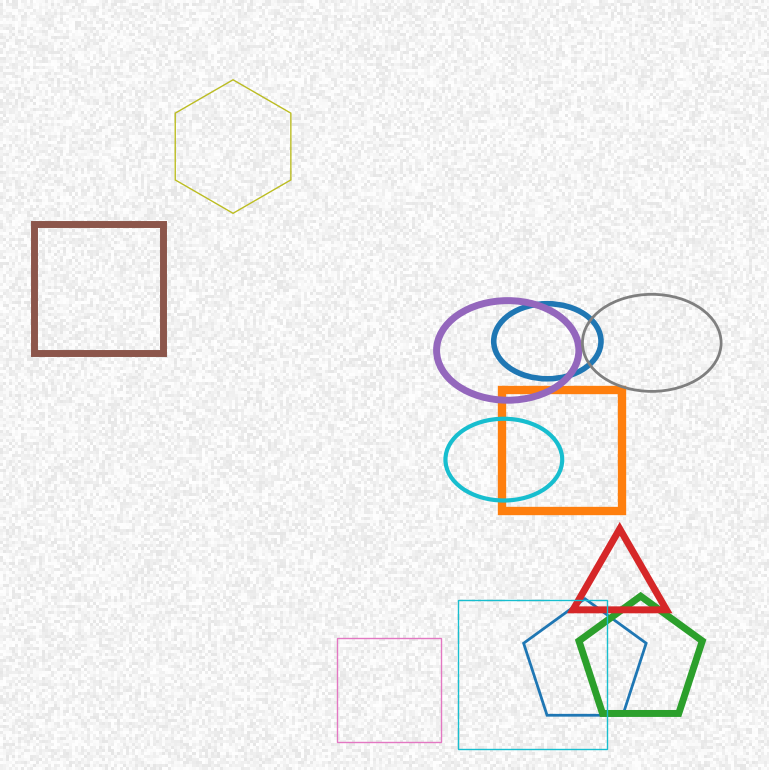[{"shape": "pentagon", "thickness": 1, "radius": 0.42, "center": [0.76, 0.139]}, {"shape": "oval", "thickness": 2, "radius": 0.35, "center": [0.711, 0.557]}, {"shape": "square", "thickness": 3, "radius": 0.39, "center": [0.73, 0.415]}, {"shape": "pentagon", "thickness": 2.5, "radius": 0.42, "center": [0.832, 0.142]}, {"shape": "triangle", "thickness": 2.5, "radius": 0.35, "center": [0.805, 0.243]}, {"shape": "oval", "thickness": 2.5, "radius": 0.46, "center": [0.659, 0.545]}, {"shape": "square", "thickness": 2.5, "radius": 0.42, "center": [0.128, 0.626]}, {"shape": "square", "thickness": 0.5, "radius": 0.34, "center": [0.505, 0.103]}, {"shape": "oval", "thickness": 1, "radius": 0.45, "center": [0.846, 0.555]}, {"shape": "hexagon", "thickness": 0.5, "radius": 0.43, "center": [0.303, 0.81]}, {"shape": "oval", "thickness": 1.5, "radius": 0.38, "center": [0.654, 0.403]}, {"shape": "square", "thickness": 0.5, "radius": 0.48, "center": [0.692, 0.124]}]